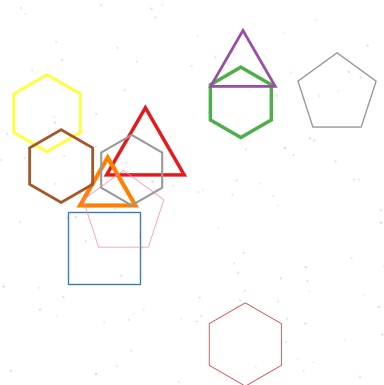[{"shape": "hexagon", "thickness": 0.5, "radius": 0.54, "center": [0.637, 0.105]}, {"shape": "triangle", "thickness": 2.5, "radius": 0.58, "center": [0.378, 0.604]}, {"shape": "square", "thickness": 1, "radius": 0.47, "center": [0.271, 0.355]}, {"shape": "hexagon", "thickness": 2.5, "radius": 0.46, "center": [0.626, 0.734]}, {"shape": "triangle", "thickness": 2, "radius": 0.48, "center": [0.631, 0.824]}, {"shape": "triangle", "thickness": 3, "radius": 0.41, "center": [0.28, 0.508]}, {"shape": "hexagon", "thickness": 2, "radius": 0.5, "center": [0.122, 0.706]}, {"shape": "hexagon", "thickness": 2, "radius": 0.47, "center": [0.159, 0.569]}, {"shape": "pentagon", "thickness": 0.5, "radius": 0.55, "center": [0.321, 0.447]}, {"shape": "hexagon", "thickness": 1.5, "radius": 0.46, "center": [0.342, 0.558]}, {"shape": "pentagon", "thickness": 1, "radius": 0.53, "center": [0.875, 0.756]}]